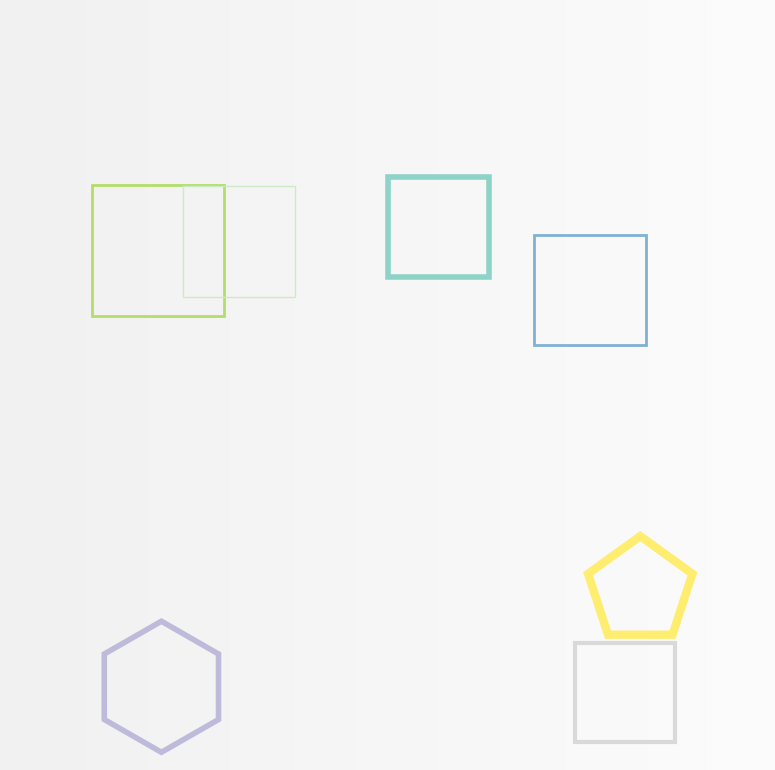[{"shape": "square", "thickness": 2, "radius": 0.33, "center": [0.566, 0.705]}, {"shape": "hexagon", "thickness": 2, "radius": 0.43, "center": [0.208, 0.108]}, {"shape": "square", "thickness": 1, "radius": 0.36, "center": [0.761, 0.623]}, {"shape": "square", "thickness": 1, "radius": 0.42, "center": [0.204, 0.675]}, {"shape": "square", "thickness": 1.5, "radius": 0.32, "center": [0.806, 0.101]}, {"shape": "square", "thickness": 0.5, "radius": 0.36, "center": [0.309, 0.686]}, {"shape": "pentagon", "thickness": 3, "radius": 0.35, "center": [0.826, 0.233]}]